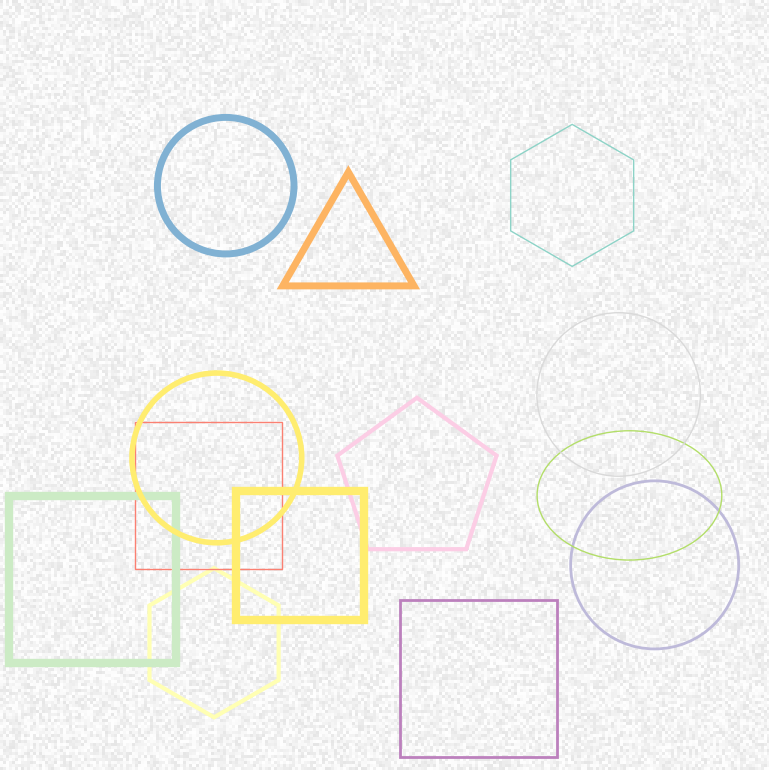[{"shape": "hexagon", "thickness": 0.5, "radius": 0.46, "center": [0.743, 0.746]}, {"shape": "hexagon", "thickness": 1.5, "radius": 0.48, "center": [0.278, 0.165]}, {"shape": "circle", "thickness": 1, "radius": 0.55, "center": [0.85, 0.266]}, {"shape": "square", "thickness": 0.5, "radius": 0.48, "center": [0.271, 0.357]}, {"shape": "circle", "thickness": 2.5, "radius": 0.44, "center": [0.293, 0.759]}, {"shape": "triangle", "thickness": 2.5, "radius": 0.49, "center": [0.452, 0.678]}, {"shape": "oval", "thickness": 0.5, "radius": 0.6, "center": [0.817, 0.357]}, {"shape": "pentagon", "thickness": 1.5, "radius": 0.54, "center": [0.541, 0.375]}, {"shape": "circle", "thickness": 0.5, "radius": 0.53, "center": [0.803, 0.488]}, {"shape": "square", "thickness": 1, "radius": 0.51, "center": [0.621, 0.119]}, {"shape": "square", "thickness": 3, "radius": 0.54, "center": [0.12, 0.248]}, {"shape": "circle", "thickness": 2, "radius": 0.55, "center": [0.282, 0.405]}, {"shape": "square", "thickness": 3, "radius": 0.42, "center": [0.39, 0.279]}]